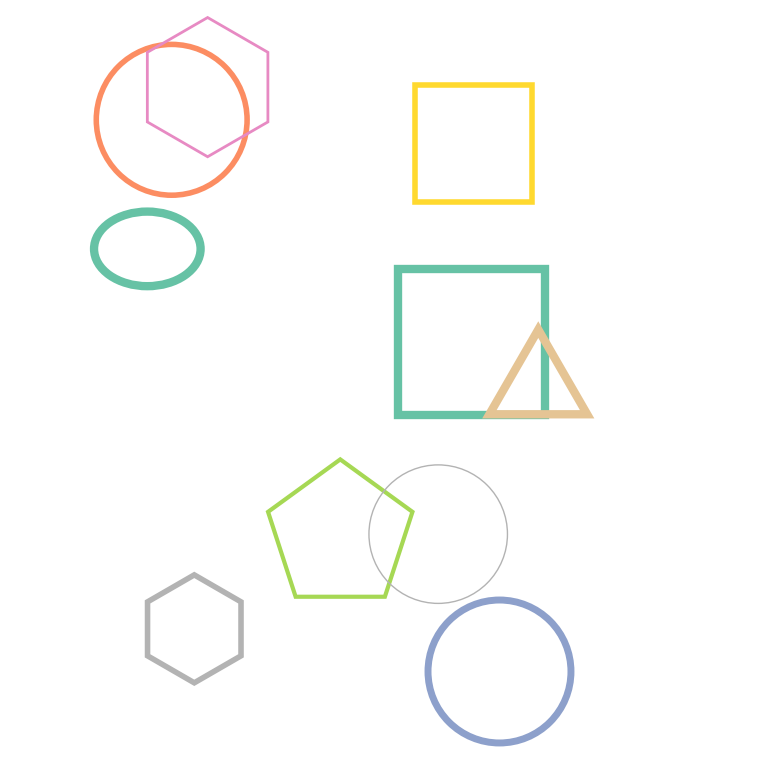[{"shape": "square", "thickness": 3, "radius": 0.48, "center": [0.612, 0.556]}, {"shape": "oval", "thickness": 3, "radius": 0.35, "center": [0.191, 0.677]}, {"shape": "circle", "thickness": 2, "radius": 0.49, "center": [0.223, 0.844]}, {"shape": "circle", "thickness": 2.5, "radius": 0.46, "center": [0.649, 0.128]}, {"shape": "hexagon", "thickness": 1, "radius": 0.45, "center": [0.27, 0.887]}, {"shape": "pentagon", "thickness": 1.5, "radius": 0.49, "center": [0.442, 0.305]}, {"shape": "square", "thickness": 2, "radius": 0.38, "center": [0.615, 0.814]}, {"shape": "triangle", "thickness": 3, "radius": 0.37, "center": [0.699, 0.499]}, {"shape": "circle", "thickness": 0.5, "radius": 0.45, "center": [0.569, 0.306]}, {"shape": "hexagon", "thickness": 2, "radius": 0.35, "center": [0.252, 0.183]}]